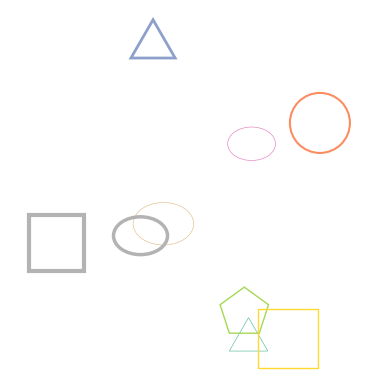[{"shape": "triangle", "thickness": 0.5, "radius": 0.29, "center": [0.646, 0.117]}, {"shape": "circle", "thickness": 1.5, "radius": 0.39, "center": [0.831, 0.681]}, {"shape": "triangle", "thickness": 2, "radius": 0.33, "center": [0.398, 0.882]}, {"shape": "oval", "thickness": 0.5, "radius": 0.31, "center": [0.653, 0.627]}, {"shape": "pentagon", "thickness": 1, "radius": 0.33, "center": [0.635, 0.188]}, {"shape": "square", "thickness": 1, "radius": 0.38, "center": [0.748, 0.121]}, {"shape": "oval", "thickness": 0.5, "radius": 0.39, "center": [0.424, 0.419]}, {"shape": "square", "thickness": 3, "radius": 0.36, "center": [0.146, 0.369]}, {"shape": "oval", "thickness": 2.5, "radius": 0.35, "center": [0.365, 0.388]}]